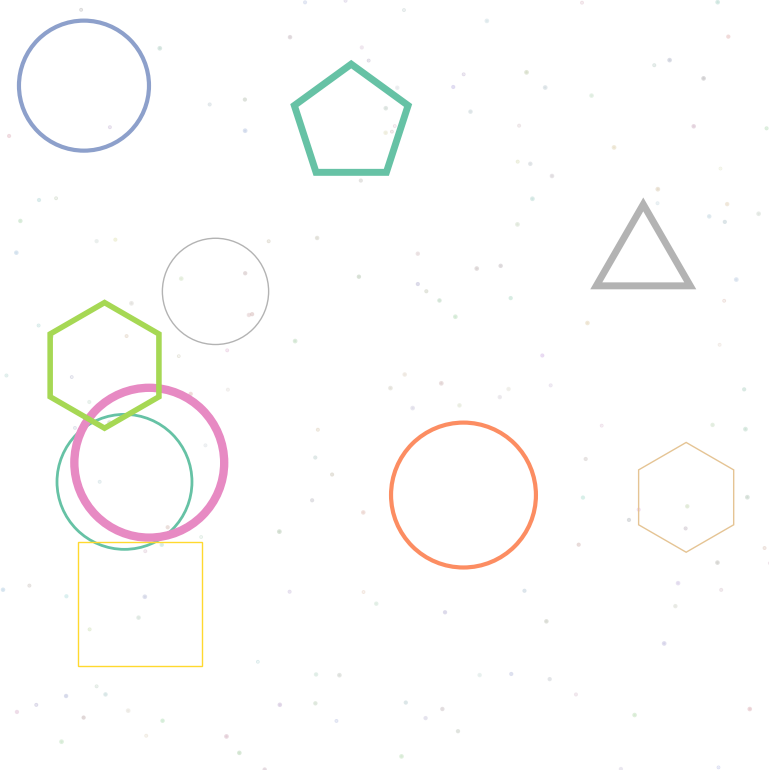[{"shape": "circle", "thickness": 1, "radius": 0.44, "center": [0.162, 0.374]}, {"shape": "pentagon", "thickness": 2.5, "radius": 0.39, "center": [0.456, 0.839]}, {"shape": "circle", "thickness": 1.5, "radius": 0.47, "center": [0.602, 0.357]}, {"shape": "circle", "thickness": 1.5, "radius": 0.42, "center": [0.109, 0.889]}, {"shape": "circle", "thickness": 3, "radius": 0.49, "center": [0.194, 0.399]}, {"shape": "hexagon", "thickness": 2, "radius": 0.41, "center": [0.136, 0.525]}, {"shape": "square", "thickness": 0.5, "radius": 0.4, "center": [0.182, 0.216]}, {"shape": "hexagon", "thickness": 0.5, "radius": 0.36, "center": [0.891, 0.354]}, {"shape": "circle", "thickness": 0.5, "radius": 0.34, "center": [0.28, 0.622]}, {"shape": "triangle", "thickness": 2.5, "radius": 0.35, "center": [0.835, 0.664]}]